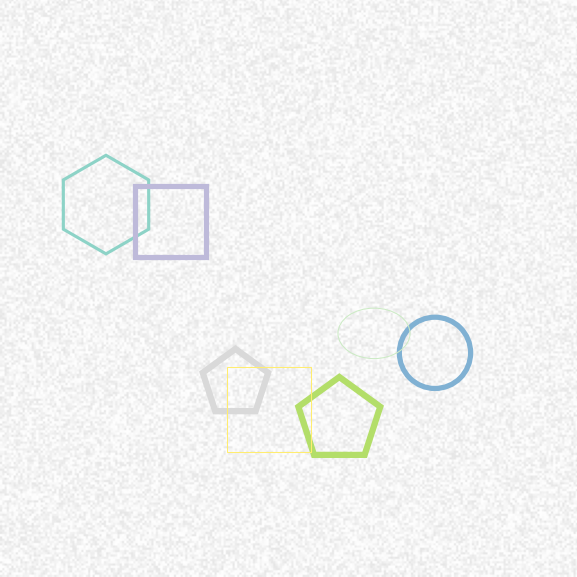[{"shape": "hexagon", "thickness": 1.5, "radius": 0.43, "center": [0.184, 0.645]}, {"shape": "square", "thickness": 2.5, "radius": 0.31, "center": [0.295, 0.616]}, {"shape": "circle", "thickness": 2.5, "radius": 0.31, "center": [0.753, 0.388]}, {"shape": "pentagon", "thickness": 3, "radius": 0.37, "center": [0.588, 0.272]}, {"shape": "pentagon", "thickness": 3, "radius": 0.3, "center": [0.408, 0.335]}, {"shape": "oval", "thickness": 0.5, "radius": 0.31, "center": [0.648, 0.422]}, {"shape": "square", "thickness": 0.5, "radius": 0.37, "center": [0.466, 0.289]}]